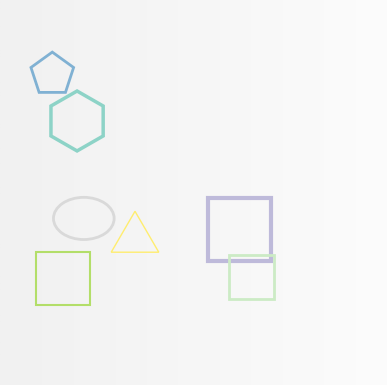[{"shape": "hexagon", "thickness": 2.5, "radius": 0.39, "center": [0.199, 0.686]}, {"shape": "square", "thickness": 3, "radius": 0.41, "center": [0.617, 0.405]}, {"shape": "pentagon", "thickness": 2, "radius": 0.29, "center": [0.135, 0.807]}, {"shape": "square", "thickness": 1.5, "radius": 0.35, "center": [0.163, 0.277]}, {"shape": "oval", "thickness": 2, "radius": 0.39, "center": [0.216, 0.433]}, {"shape": "square", "thickness": 2, "radius": 0.29, "center": [0.649, 0.28]}, {"shape": "triangle", "thickness": 1, "radius": 0.35, "center": [0.348, 0.38]}]